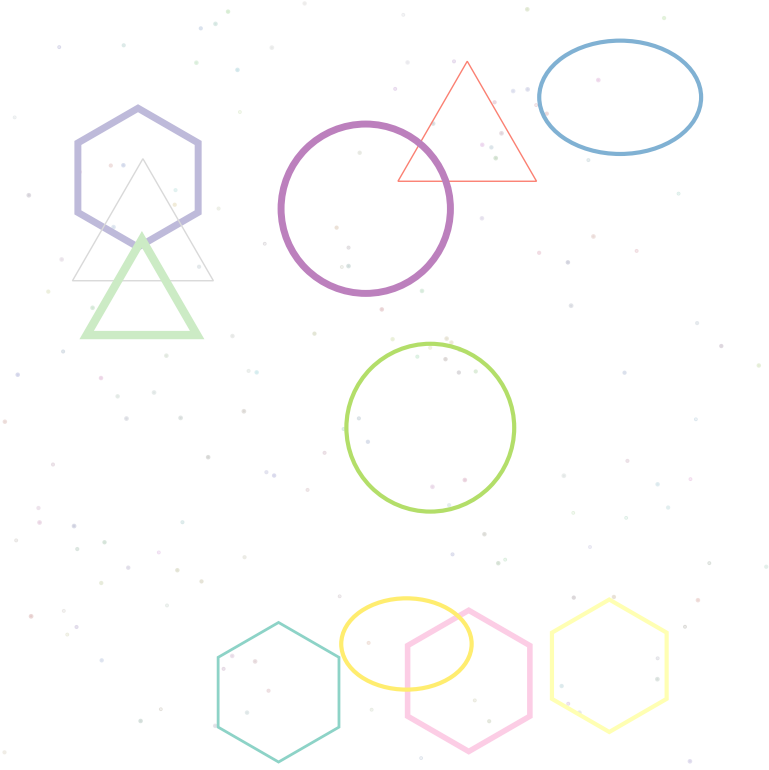[{"shape": "hexagon", "thickness": 1, "radius": 0.45, "center": [0.362, 0.101]}, {"shape": "hexagon", "thickness": 1.5, "radius": 0.43, "center": [0.791, 0.135]}, {"shape": "hexagon", "thickness": 2.5, "radius": 0.45, "center": [0.179, 0.769]}, {"shape": "triangle", "thickness": 0.5, "radius": 0.52, "center": [0.607, 0.817]}, {"shape": "oval", "thickness": 1.5, "radius": 0.53, "center": [0.805, 0.874]}, {"shape": "circle", "thickness": 1.5, "radius": 0.54, "center": [0.559, 0.445]}, {"shape": "hexagon", "thickness": 2, "radius": 0.46, "center": [0.609, 0.116]}, {"shape": "triangle", "thickness": 0.5, "radius": 0.53, "center": [0.186, 0.688]}, {"shape": "circle", "thickness": 2.5, "radius": 0.55, "center": [0.475, 0.729]}, {"shape": "triangle", "thickness": 3, "radius": 0.41, "center": [0.184, 0.606]}, {"shape": "oval", "thickness": 1.5, "radius": 0.42, "center": [0.528, 0.164]}]